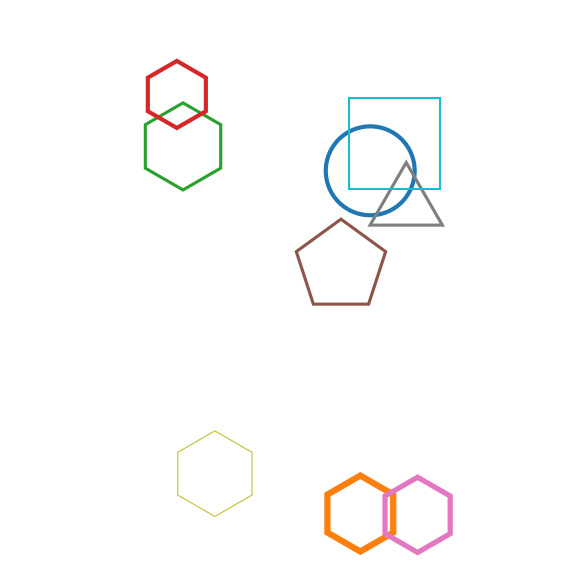[{"shape": "circle", "thickness": 2, "radius": 0.38, "center": [0.641, 0.703]}, {"shape": "hexagon", "thickness": 3, "radius": 0.33, "center": [0.624, 0.11]}, {"shape": "hexagon", "thickness": 1.5, "radius": 0.38, "center": [0.317, 0.746]}, {"shape": "hexagon", "thickness": 2, "radius": 0.29, "center": [0.306, 0.836]}, {"shape": "pentagon", "thickness": 1.5, "radius": 0.41, "center": [0.59, 0.538]}, {"shape": "hexagon", "thickness": 2.5, "radius": 0.33, "center": [0.723, 0.108]}, {"shape": "triangle", "thickness": 1.5, "radius": 0.36, "center": [0.703, 0.645]}, {"shape": "hexagon", "thickness": 0.5, "radius": 0.37, "center": [0.372, 0.179]}, {"shape": "square", "thickness": 1, "radius": 0.39, "center": [0.683, 0.751]}]